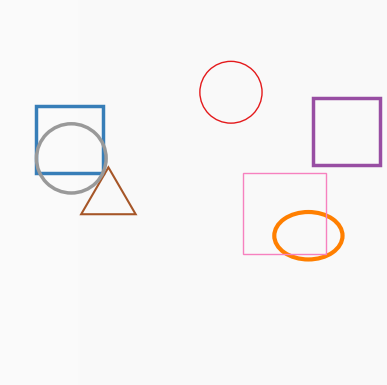[{"shape": "circle", "thickness": 1, "radius": 0.4, "center": [0.596, 0.76]}, {"shape": "square", "thickness": 2.5, "radius": 0.43, "center": [0.18, 0.638]}, {"shape": "square", "thickness": 2.5, "radius": 0.43, "center": [0.893, 0.659]}, {"shape": "oval", "thickness": 3, "radius": 0.44, "center": [0.796, 0.388]}, {"shape": "triangle", "thickness": 1.5, "radius": 0.41, "center": [0.28, 0.484]}, {"shape": "square", "thickness": 1, "radius": 0.53, "center": [0.734, 0.445]}, {"shape": "circle", "thickness": 2.5, "radius": 0.45, "center": [0.184, 0.589]}]